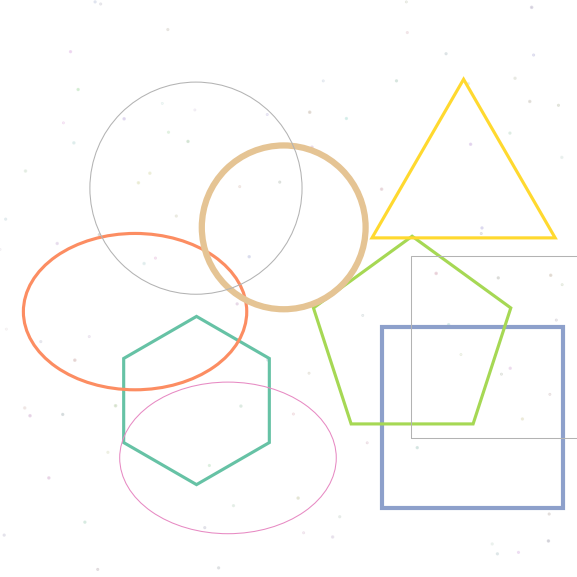[{"shape": "hexagon", "thickness": 1.5, "radius": 0.73, "center": [0.34, 0.306]}, {"shape": "oval", "thickness": 1.5, "radius": 0.97, "center": [0.234, 0.46]}, {"shape": "square", "thickness": 2, "radius": 0.78, "center": [0.818, 0.277]}, {"shape": "oval", "thickness": 0.5, "radius": 0.94, "center": [0.395, 0.206]}, {"shape": "pentagon", "thickness": 1.5, "radius": 0.9, "center": [0.714, 0.41]}, {"shape": "triangle", "thickness": 1.5, "radius": 0.92, "center": [0.803, 0.679]}, {"shape": "circle", "thickness": 3, "radius": 0.71, "center": [0.491, 0.605]}, {"shape": "square", "thickness": 0.5, "radius": 0.79, "center": [0.869, 0.398]}, {"shape": "circle", "thickness": 0.5, "radius": 0.92, "center": [0.339, 0.673]}]